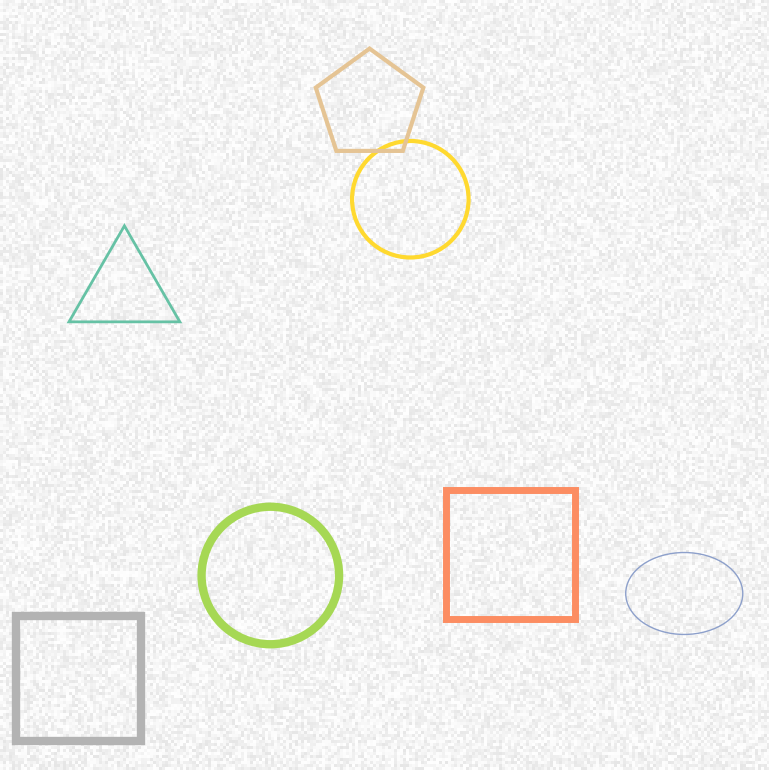[{"shape": "triangle", "thickness": 1, "radius": 0.42, "center": [0.162, 0.624]}, {"shape": "square", "thickness": 2.5, "radius": 0.42, "center": [0.663, 0.28]}, {"shape": "oval", "thickness": 0.5, "radius": 0.38, "center": [0.889, 0.229]}, {"shape": "circle", "thickness": 3, "radius": 0.45, "center": [0.351, 0.253]}, {"shape": "circle", "thickness": 1.5, "radius": 0.38, "center": [0.533, 0.741]}, {"shape": "pentagon", "thickness": 1.5, "radius": 0.37, "center": [0.48, 0.863]}, {"shape": "square", "thickness": 3, "radius": 0.4, "center": [0.102, 0.119]}]